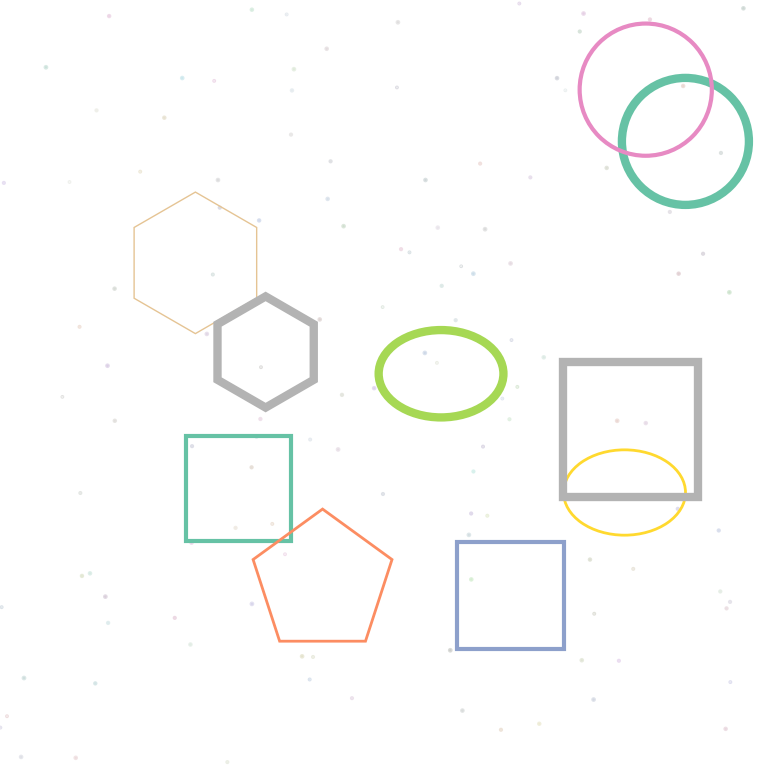[{"shape": "circle", "thickness": 3, "radius": 0.41, "center": [0.89, 0.816]}, {"shape": "square", "thickness": 1.5, "radius": 0.34, "center": [0.309, 0.366]}, {"shape": "pentagon", "thickness": 1, "radius": 0.47, "center": [0.419, 0.244]}, {"shape": "square", "thickness": 1.5, "radius": 0.35, "center": [0.663, 0.227]}, {"shape": "circle", "thickness": 1.5, "radius": 0.43, "center": [0.839, 0.884]}, {"shape": "oval", "thickness": 3, "radius": 0.41, "center": [0.573, 0.515]}, {"shape": "oval", "thickness": 1, "radius": 0.4, "center": [0.811, 0.36]}, {"shape": "hexagon", "thickness": 0.5, "radius": 0.46, "center": [0.254, 0.659]}, {"shape": "square", "thickness": 3, "radius": 0.44, "center": [0.819, 0.443]}, {"shape": "hexagon", "thickness": 3, "radius": 0.36, "center": [0.345, 0.543]}]